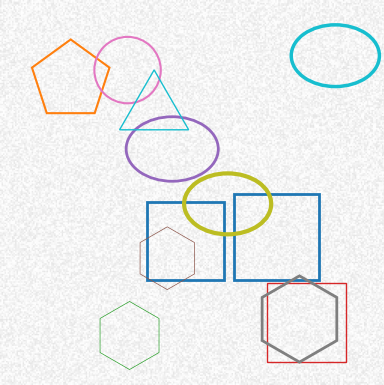[{"shape": "square", "thickness": 2, "radius": 0.56, "center": [0.718, 0.385]}, {"shape": "square", "thickness": 2, "radius": 0.5, "center": [0.481, 0.374]}, {"shape": "pentagon", "thickness": 1.5, "radius": 0.53, "center": [0.184, 0.792]}, {"shape": "hexagon", "thickness": 0.5, "radius": 0.44, "center": [0.336, 0.129]}, {"shape": "square", "thickness": 1, "radius": 0.51, "center": [0.796, 0.162]}, {"shape": "oval", "thickness": 2, "radius": 0.6, "center": [0.447, 0.613]}, {"shape": "hexagon", "thickness": 0.5, "radius": 0.41, "center": [0.434, 0.329]}, {"shape": "circle", "thickness": 1.5, "radius": 0.43, "center": [0.331, 0.818]}, {"shape": "hexagon", "thickness": 2, "radius": 0.56, "center": [0.778, 0.171]}, {"shape": "oval", "thickness": 3, "radius": 0.57, "center": [0.591, 0.47]}, {"shape": "triangle", "thickness": 1, "radius": 0.52, "center": [0.4, 0.715]}, {"shape": "oval", "thickness": 2.5, "radius": 0.57, "center": [0.871, 0.855]}]